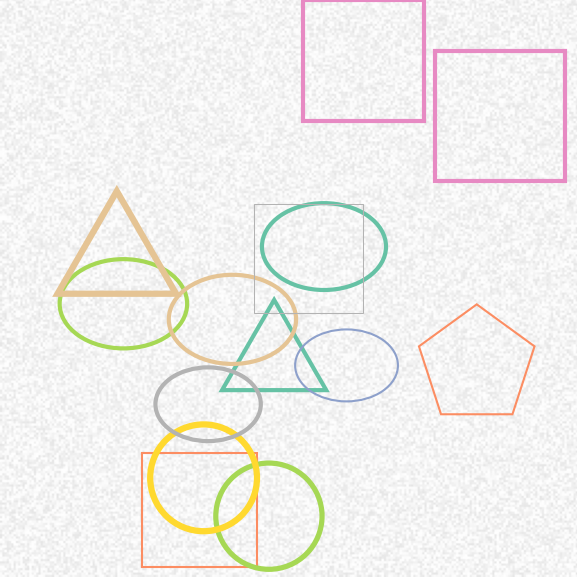[{"shape": "oval", "thickness": 2, "radius": 0.54, "center": [0.561, 0.572]}, {"shape": "triangle", "thickness": 2, "radius": 0.52, "center": [0.475, 0.376]}, {"shape": "square", "thickness": 1, "radius": 0.49, "center": [0.345, 0.117]}, {"shape": "pentagon", "thickness": 1, "radius": 0.53, "center": [0.826, 0.367]}, {"shape": "oval", "thickness": 1, "radius": 0.45, "center": [0.6, 0.366]}, {"shape": "square", "thickness": 2, "radius": 0.52, "center": [0.63, 0.894]}, {"shape": "square", "thickness": 2, "radius": 0.57, "center": [0.866, 0.798]}, {"shape": "oval", "thickness": 2, "radius": 0.55, "center": [0.214, 0.473]}, {"shape": "circle", "thickness": 2.5, "radius": 0.46, "center": [0.466, 0.105]}, {"shape": "circle", "thickness": 3, "radius": 0.46, "center": [0.353, 0.172]}, {"shape": "oval", "thickness": 2, "radius": 0.55, "center": [0.402, 0.446]}, {"shape": "triangle", "thickness": 3, "radius": 0.59, "center": [0.202, 0.55]}, {"shape": "square", "thickness": 0.5, "radius": 0.47, "center": [0.534, 0.552]}, {"shape": "oval", "thickness": 2, "radius": 0.46, "center": [0.36, 0.299]}]